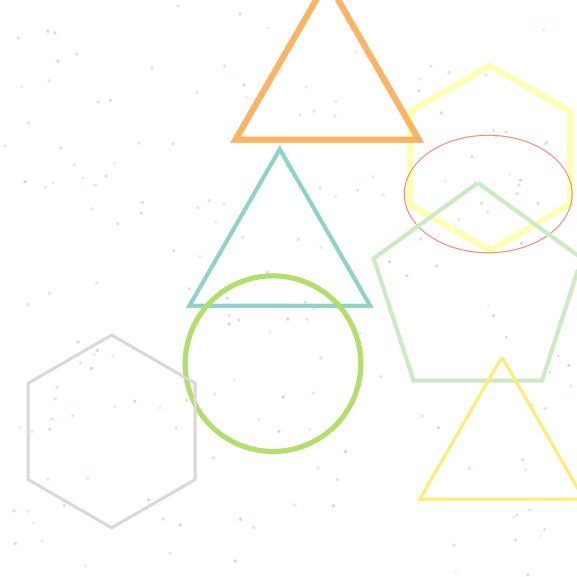[{"shape": "triangle", "thickness": 2, "radius": 0.9, "center": [0.484, 0.56]}, {"shape": "hexagon", "thickness": 3, "radius": 0.8, "center": [0.848, 0.725]}, {"shape": "oval", "thickness": 0.5, "radius": 0.73, "center": [0.845, 0.663]}, {"shape": "triangle", "thickness": 3, "radius": 0.92, "center": [0.567, 0.849]}, {"shape": "circle", "thickness": 2.5, "radius": 0.76, "center": [0.473, 0.369]}, {"shape": "hexagon", "thickness": 1.5, "radius": 0.83, "center": [0.193, 0.252]}, {"shape": "pentagon", "thickness": 2, "radius": 0.95, "center": [0.827, 0.493]}, {"shape": "triangle", "thickness": 1.5, "radius": 0.82, "center": [0.869, 0.217]}]